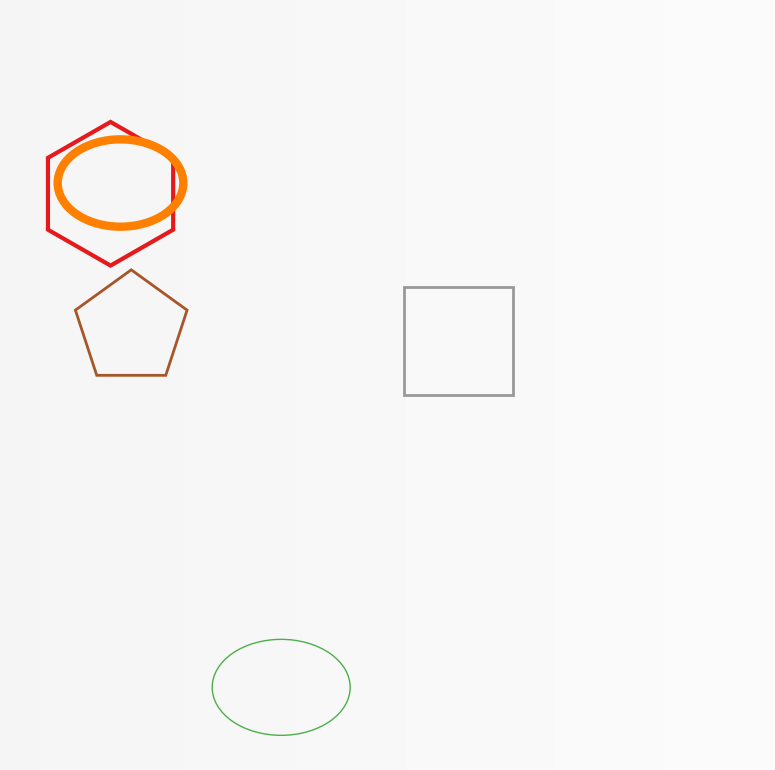[{"shape": "hexagon", "thickness": 1.5, "radius": 0.47, "center": [0.143, 0.748]}, {"shape": "oval", "thickness": 0.5, "radius": 0.45, "center": [0.363, 0.107]}, {"shape": "oval", "thickness": 3, "radius": 0.41, "center": [0.155, 0.762]}, {"shape": "pentagon", "thickness": 1, "radius": 0.38, "center": [0.169, 0.574]}, {"shape": "square", "thickness": 1, "radius": 0.35, "center": [0.592, 0.557]}]